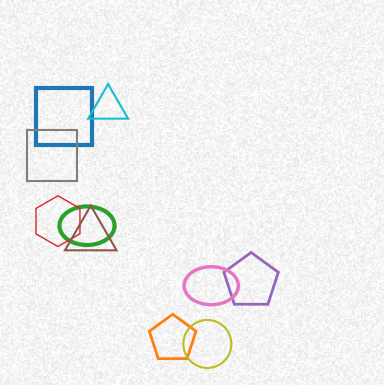[{"shape": "square", "thickness": 3, "radius": 0.37, "center": [0.166, 0.698]}, {"shape": "pentagon", "thickness": 2, "radius": 0.32, "center": [0.448, 0.12]}, {"shape": "oval", "thickness": 3, "radius": 0.36, "center": [0.226, 0.414]}, {"shape": "hexagon", "thickness": 1, "radius": 0.33, "center": [0.151, 0.426]}, {"shape": "pentagon", "thickness": 2, "radius": 0.37, "center": [0.652, 0.27]}, {"shape": "triangle", "thickness": 1.5, "radius": 0.39, "center": [0.236, 0.389]}, {"shape": "oval", "thickness": 2.5, "radius": 0.35, "center": [0.549, 0.258]}, {"shape": "square", "thickness": 1.5, "radius": 0.33, "center": [0.136, 0.596]}, {"shape": "circle", "thickness": 1.5, "radius": 0.31, "center": [0.539, 0.107]}, {"shape": "triangle", "thickness": 1.5, "radius": 0.3, "center": [0.281, 0.722]}]